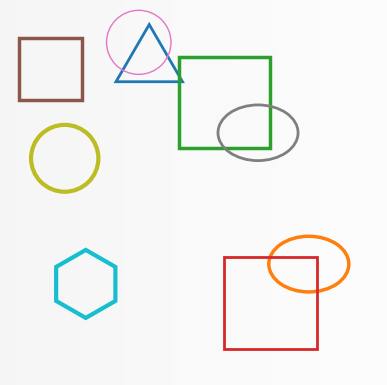[{"shape": "triangle", "thickness": 2, "radius": 0.5, "center": [0.385, 0.837]}, {"shape": "oval", "thickness": 2.5, "radius": 0.52, "center": [0.797, 0.314]}, {"shape": "square", "thickness": 2.5, "radius": 0.59, "center": [0.578, 0.734]}, {"shape": "square", "thickness": 2, "radius": 0.6, "center": [0.698, 0.213]}, {"shape": "square", "thickness": 2.5, "radius": 0.4, "center": [0.13, 0.821]}, {"shape": "circle", "thickness": 1, "radius": 0.42, "center": [0.358, 0.89]}, {"shape": "oval", "thickness": 2, "radius": 0.52, "center": [0.666, 0.655]}, {"shape": "circle", "thickness": 3, "radius": 0.43, "center": [0.167, 0.589]}, {"shape": "hexagon", "thickness": 3, "radius": 0.44, "center": [0.221, 0.263]}]